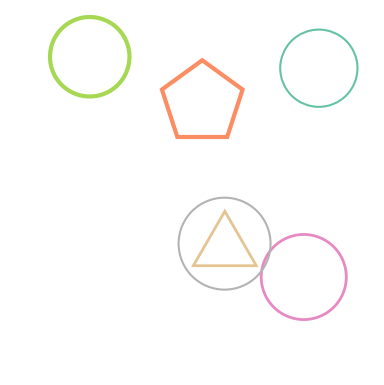[{"shape": "circle", "thickness": 1.5, "radius": 0.5, "center": [0.828, 0.823]}, {"shape": "pentagon", "thickness": 3, "radius": 0.55, "center": [0.525, 0.733]}, {"shape": "circle", "thickness": 2, "radius": 0.55, "center": [0.789, 0.28]}, {"shape": "circle", "thickness": 3, "radius": 0.52, "center": [0.233, 0.853]}, {"shape": "triangle", "thickness": 2, "radius": 0.47, "center": [0.584, 0.357]}, {"shape": "circle", "thickness": 1.5, "radius": 0.6, "center": [0.583, 0.367]}]